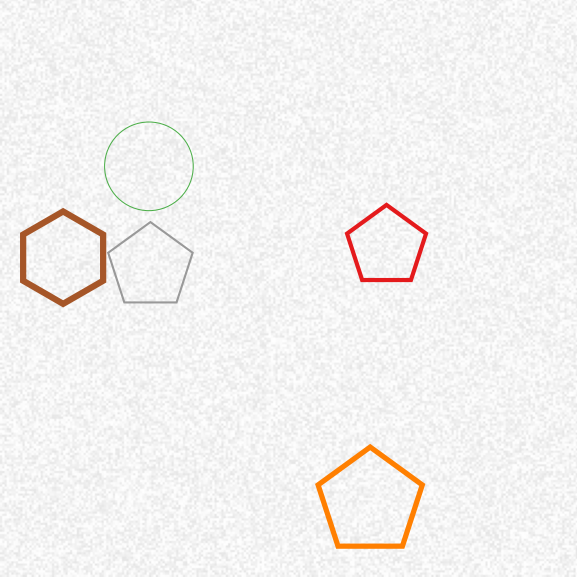[{"shape": "pentagon", "thickness": 2, "radius": 0.36, "center": [0.669, 0.572]}, {"shape": "circle", "thickness": 0.5, "radius": 0.38, "center": [0.258, 0.711]}, {"shape": "pentagon", "thickness": 2.5, "radius": 0.47, "center": [0.641, 0.13]}, {"shape": "hexagon", "thickness": 3, "radius": 0.4, "center": [0.109, 0.553]}, {"shape": "pentagon", "thickness": 1, "radius": 0.38, "center": [0.26, 0.538]}]